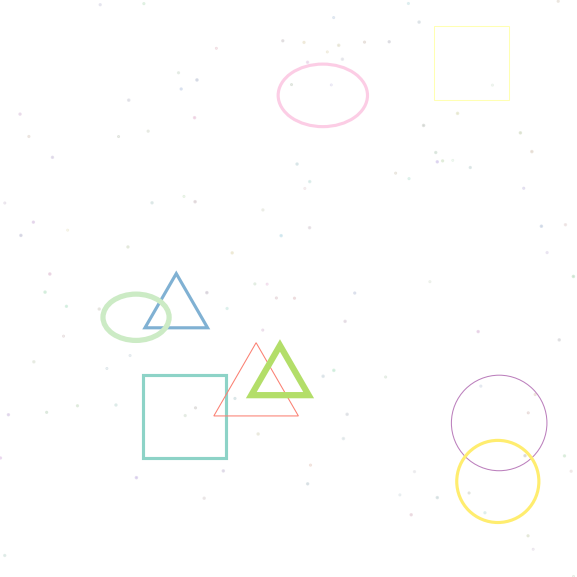[{"shape": "square", "thickness": 1.5, "radius": 0.36, "center": [0.32, 0.279]}, {"shape": "square", "thickness": 0.5, "radius": 0.32, "center": [0.816, 0.89]}, {"shape": "triangle", "thickness": 0.5, "radius": 0.42, "center": [0.443, 0.321]}, {"shape": "triangle", "thickness": 1.5, "radius": 0.31, "center": [0.305, 0.463]}, {"shape": "triangle", "thickness": 3, "radius": 0.29, "center": [0.485, 0.344]}, {"shape": "oval", "thickness": 1.5, "radius": 0.39, "center": [0.559, 0.834]}, {"shape": "circle", "thickness": 0.5, "radius": 0.41, "center": [0.864, 0.267]}, {"shape": "oval", "thickness": 2.5, "radius": 0.29, "center": [0.236, 0.45]}, {"shape": "circle", "thickness": 1.5, "radius": 0.36, "center": [0.862, 0.165]}]